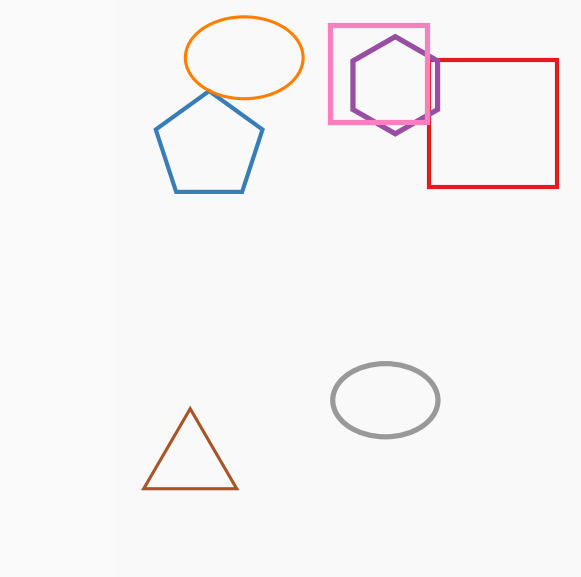[{"shape": "square", "thickness": 2, "radius": 0.55, "center": [0.848, 0.785]}, {"shape": "pentagon", "thickness": 2, "radius": 0.48, "center": [0.36, 0.745]}, {"shape": "hexagon", "thickness": 2.5, "radius": 0.42, "center": [0.68, 0.852]}, {"shape": "oval", "thickness": 1.5, "radius": 0.51, "center": [0.42, 0.899]}, {"shape": "triangle", "thickness": 1.5, "radius": 0.46, "center": [0.327, 0.199]}, {"shape": "square", "thickness": 2.5, "radius": 0.42, "center": [0.651, 0.872]}, {"shape": "oval", "thickness": 2.5, "radius": 0.45, "center": [0.663, 0.306]}]